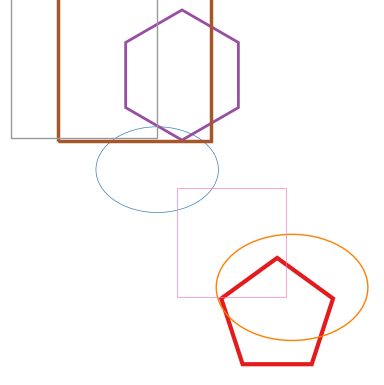[{"shape": "pentagon", "thickness": 3, "radius": 0.76, "center": [0.72, 0.177]}, {"shape": "oval", "thickness": 0.5, "radius": 0.8, "center": [0.408, 0.559]}, {"shape": "hexagon", "thickness": 2, "radius": 0.85, "center": [0.473, 0.805]}, {"shape": "oval", "thickness": 1, "radius": 0.98, "center": [0.759, 0.253]}, {"shape": "square", "thickness": 2.5, "radius": 1.0, "center": [0.349, 0.833]}, {"shape": "square", "thickness": 0.5, "radius": 0.71, "center": [0.6, 0.37]}, {"shape": "square", "thickness": 1, "radius": 0.95, "center": [0.219, 0.831]}]